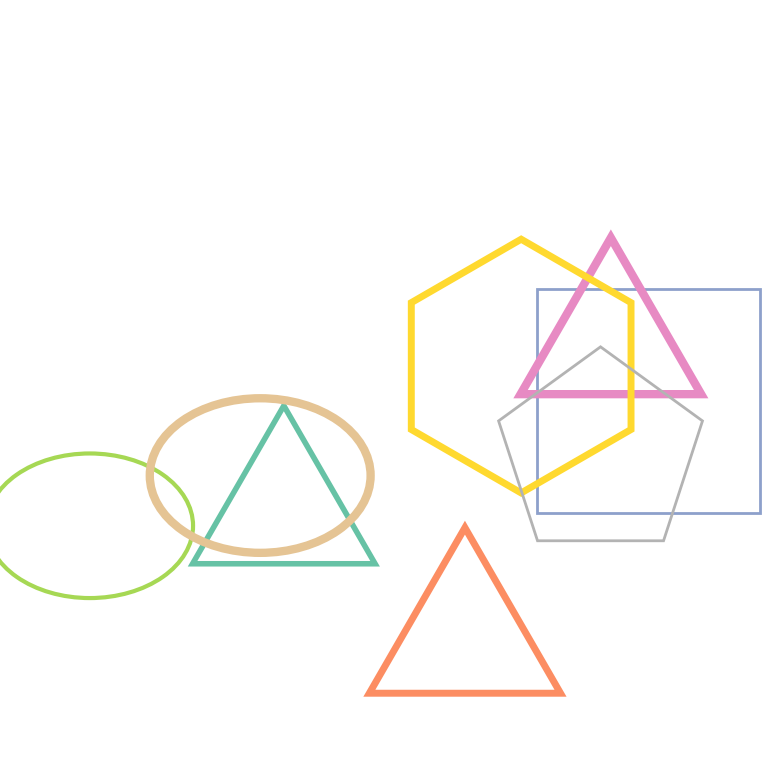[{"shape": "triangle", "thickness": 2, "radius": 0.68, "center": [0.369, 0.336]}, {"shape": "triangle", "thickness": 2.5, "radius": 0.72, "center": [0.604, 0.171]}, {"shape": "square", "thickness": 1, "radius": 0.73, "center": [0.842, 0.479]}, {"shape": "triangle", "thickness": 3, "radius": 0.68, "center": [0.793, 0.556]}, {"shape": "oval", "thickness": 1.5, "radius": 0.67, "center": [0.117, 0.317]}, {"shape": "hexagon", "thickness": 2.5, "radius": 0.82, "center": [0.677, 0.525]}, {"shape": "oval", "thickness": 3, "radius": 0.72, "center": [0.338, 0.382]}, {"shape": "pentagon", "thickness": 1, "radius": 0.7, "center": [0.78, 0.41]}]